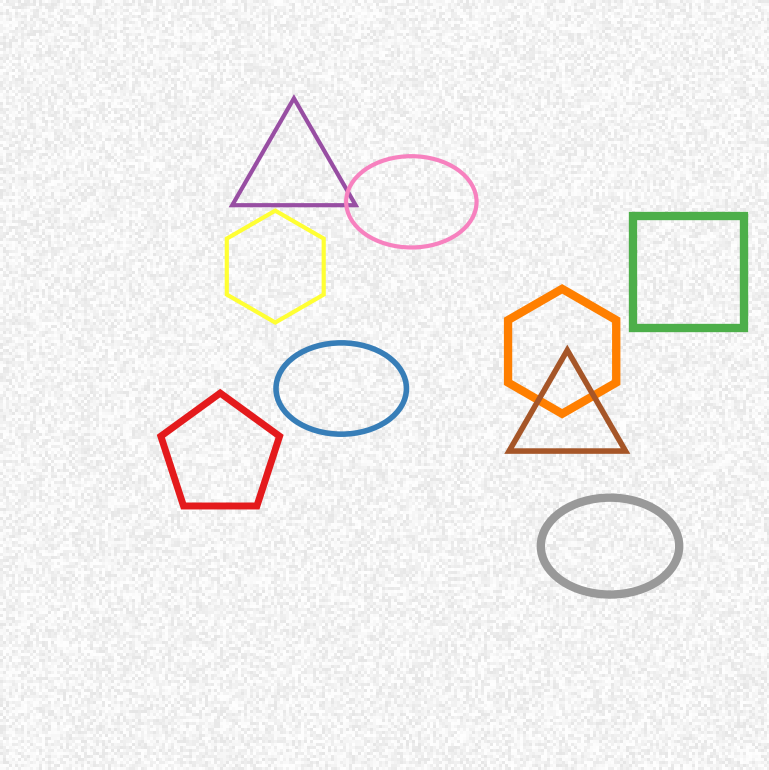[{"shape": "pentagon", "thickness": 2.5, "radius": 0.41, "center": [0.286, 0.408]}, {"shape": "oval", "thickness": 2, "radius": 0.42, "center": [0.443, 0.495]}, {"shape": "square", "thickness": 3, "radius": 0.36, "center": [0.894, 0.647]}, {"shape": "triangle", "thickness": 1.5, "radius": 0.46, "center": [0.382, 0.78]}, {"shape": "hexagon", "thickness": 3, "radius": 0.41, "center": [0.73, 0.544]}, {"shape": "hexagon", "thickness": 1.5, "radius": 0.36, "center": [0.357, 0.654]}, {"shape": "triangle", "thickness": 2, "radius": 0.44, "center": [0.737, 0.458]}, {"shape": "oval", "thickness": 1.5, "radius": 0.42, "center": [0.534, 0.738]}, {"shape": "oval", "thickness": 3, "radius": 0.45, "center": [0.792, 0.291]}]